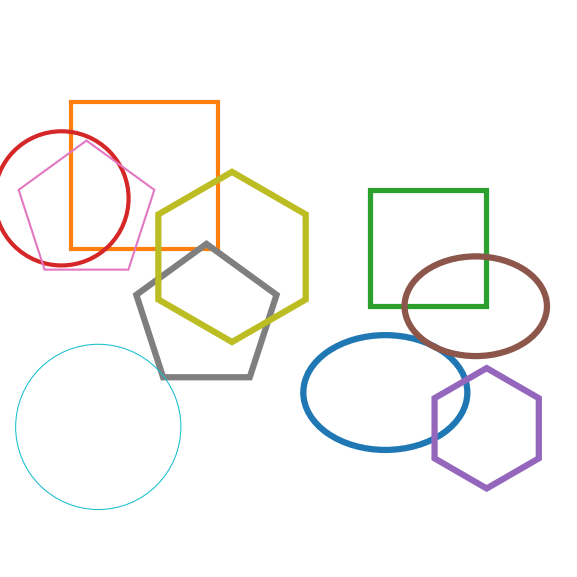[{"shape": "oval", "thickness": 3, "radius": 0.71, "center": [0.667, 0.319]}, {"shape": "square", "thickness": 2, "radius": 0.64, "center": [0.251, 0.695]}, {"shape": "square", "thickness": 2.5, "radius": 0.5, "center": [0.741, 0.57]}, {"shape": "circle", "thickness": 2, "radius": 0.58, "center": [0.106, 0.656]}, {"shape": "hexagon", "thickness": 3, "radius": 0.52, "center": [0.843, 0.258]}, {"shape": "oval", "thickness": 3, "radius": 0.62, "center": [0.824, 0.469]}, {"shape": "pentagon", "thickness": 1, "radius": 0.62, "center": [0.15, 0.632]}, {"shape": "pentagon", "thickness": 3, "radius": 0.64, "center": [0.357, 0.449]}, {"shape": "hexagon", "thickness": 3, "radius": 0.74, "center": [0.402, 0.554]}, {"shape": "circle", "thickness": 0.5, "radius": 0.72, "center": [0.17, 0.26]}]